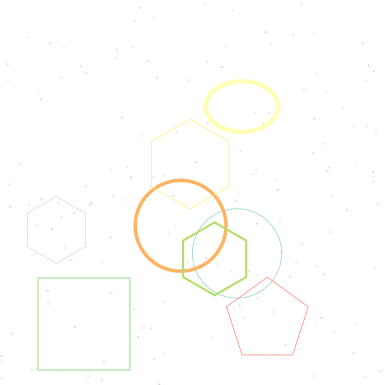[{"shape": "circle", "thickness": 0.5, "radius": 0.58, "center": [0.616, 0.342]}, {"shape": "oval", "thickness": 3, "radius": 0.47, "center": [0.628, 0.723]}, {"shape": "pentagon", "thickness": 0.5, "radius": 0.56, "center": [0.695, 0.168]}, {"shape": "circle", "thickness": 2.5, "radius": 0.59, "center": [0.469, 0.414]}, {"shape": "hexagon", "thickness": 1.5, "radius": 0.47, "center": [0.557, 0.328]}, {"shape": "hexagon", "thickness": 0.5, "radius": 0.43, "center": [0.146, 0.403]}, {"shape": "square", "thickness": 1.5, "radius": 0.6, "center": [0.217, 0.158]}, {"shape": "hexagon", "thickness": 0.5, "radius": 0.58, "center": [0.494, 0.574]}]